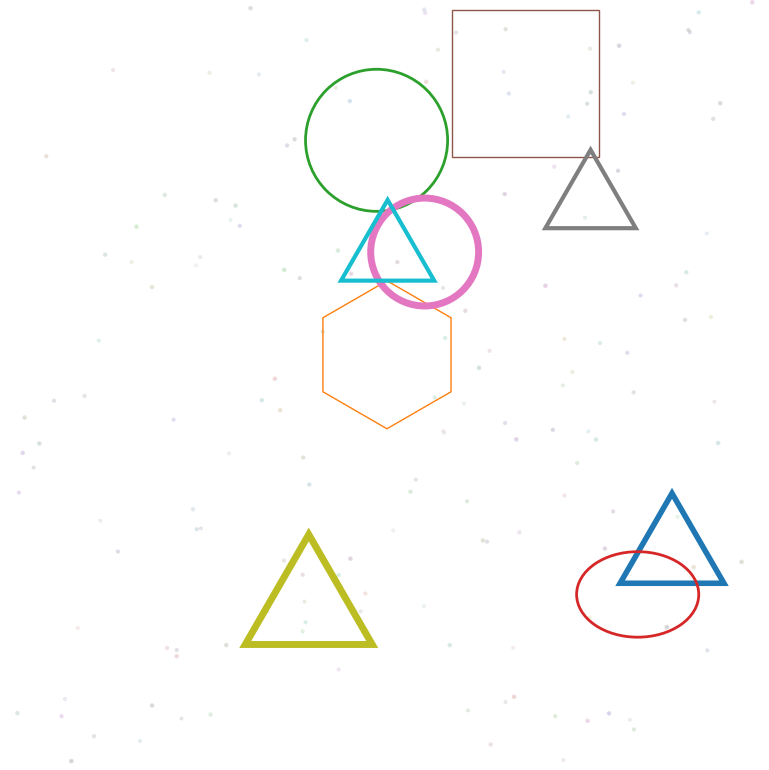[{"shape": "triangle", "thickness": 2, "radius": 0.39, "center": [0.873, 0.281]}, {"shape": "hexagon", "thickness": 0.5, "radius": 0.48, "center": [0.503, 0.539]}, {"shape": "circle", "thickness": 1, "radius": 0.46, "center": [0.489, 0.818]}, {"shape": "oval", "thickness": 1, "radius": 0.4, "center": [0.828, 0.228]}, {"shape": "square", "thickness": 0.5, "radius": 0.48, "center": [0.683, 0.892]}, {"shape": "circle", "thickness": 2.5, "radius": 0.35, "center": [0.552, 0.673]}, {"shape": "triangle", "thickness": 1.5, "radius": 0.34, "center": [0.767, 0.738]}, {"shape": "triangle", "thickness": 2.5, "radius": 0.48, "center": [0.401, 0.211]}, {"shape": "triangle", "thickness": 1.5, "radius": 0.35, "center": [0.503, 0.67]}]